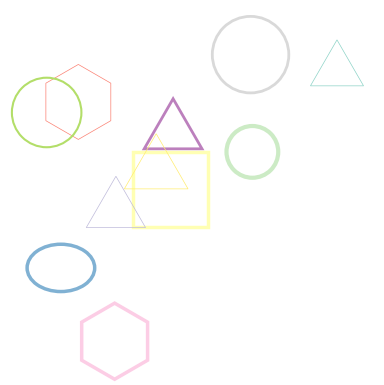[{"shape": "triangle", "thickness": 0.5, "radius": 0.4, "center": [0.875, 0.817]}, {"shape": "square", "thickness": 2.5, "radius": 0.48, "center": [0.442, 0.508]}, {"shape": "triangle", "thickness": 0.5, "radius": 0.44, "center": [0.301, 0.453]}, {"shape": "hexagon", "thickness": 0.5, "radius": 0.49, "center": [0.203, 0.735]}, {"shape": "oval", "thickness": 2.5, "radius": 0.44, "center": [0.158, 0.304]}, {"shape": "circle", "thickness": 1.5, "radius": 0.45, "center": [0.121, 0.708]}, {"shape": "hexagon", "thickness": 2.5, "radius": 0.49, "center": [0.298, 0.114]}, {"shape": "circle", "thickness": 2, "radius": 0.5, "center": [0.651, 0.858]}, {"shape": "triangle", "thickness": 2, "radius": 0.43, "center": [0.45, 0.657]}, {"shape": "circle", "thickness": 3, "radius": 0.34, "center": [0.655, 0.606]}, {"shape": "triangle", "thickness": 0.5, "radius": 0.48, "center": [0.406, 0.557]}]